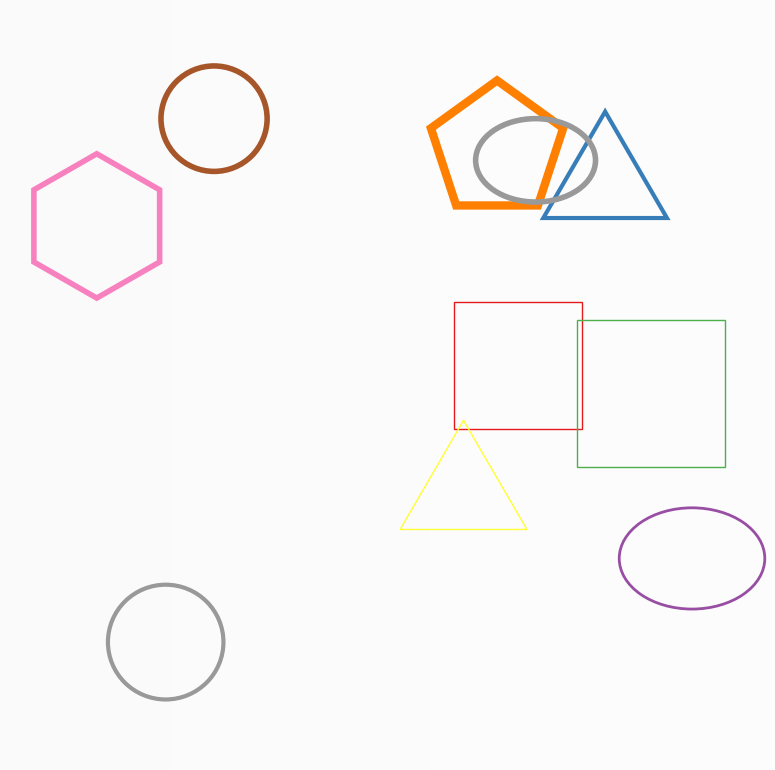[{"shape": "square", "thickness": 0.5, "radius": 0.41, "center": [0.668, 0.525]}, {"shape": "triangle", "thickness": 1.5, "radius": 0.46, "center": [0.781, 0.763]}, {"shape": "square", "thickness": 0.5, "radius": 0.48, "center": [0.84, 0.489]}, {"shape": "oval", "thickness": 1, "radius": 0.47, "center": [0.893, 0.275]}, {"shape": "pentagon", "thickness": 3, "radius": 0.45, "center": [0.641, 0.806]}, {"shape": "triangle", "thickness": 0.5, "radius": 0.47, "center": [0.598, 0.36]}, {"shape": "circle", "thickness": 2, "radius": 0.34, "center": [0.276, 0.846]}, {"shape": "hexagon", "thickness": 2, "radius": 0.47, "center": [0.125, 0.707]}, {"shape": "oval", "thickness": 2, "radius": 0.39, "center": [0.691, 0.792]}, {"shape": "circle", "thickness": 1.5, "radius": 0.37, "center": [0.214, 0.166]}]